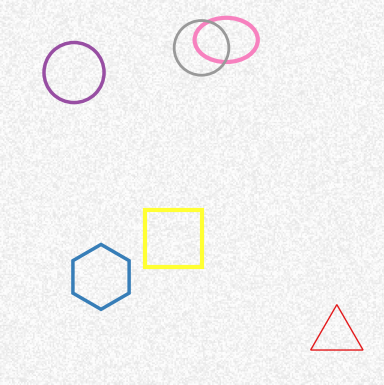[{"shape": "triangle", "thickness": 1, "radius": 0.39, "center": [0.875, 0.13]}, {"shape": "hexagon", "thickness": 2.5, "radius": 0.42, "center": [0.262, 0.281]}, {"shape": "circle", "thickness": 2.5, "radius": 0.39, "center": [0.192, 0.812]}, {"shape": "square", "thickness": 3, "radius": 0.37, "center": [0.45, 0.381]}, {"shape": "oval", "thickness": 3, "radius": 0.41, "center": [0.588, 0.896]}, {"shape": "circle", "thickness": 2, "radius": 0.36, "center": [0.523, 0.876]}]